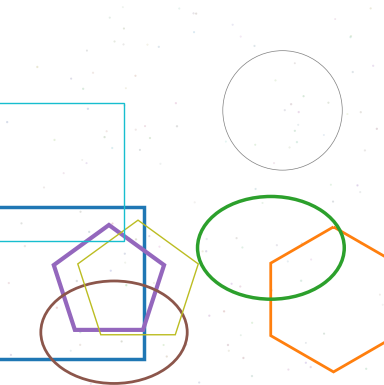[{"shape": "square", "thickness": 2.5, "radius": 0.99, "center": [0.178, 0.265]}, {"shape": "hexagon", "thickness": 2, "radius": 0.94, "center": [0.866, 0.222]}, {"shape": "oval", "thickness": 2.5, "radius": 0.95, "center": [0.704, 0.356]}, {"shape": "pentagon", "thickness": 3, "radius": 0.75, "center": [0.283, 0.265]}, {"shape": "oval", "thickness": 2, "radius": 0.95, "center": [0.296, 0.137]}, {"shape": "circle", "thickness": 0.5, "radius": 0.78, "center": [0.734, 0.713]}, {"shape": "pentagon", "thickness": 1, "radius": 0.82, "center": [0.359, 0.264]}, {"shape": "square", "thickness": 1, "radius": 0.9, "center": [0.142, 0.553]}]